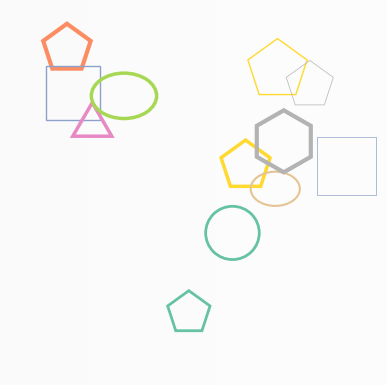[{"shape": "pentagon", "thickness": 2, "radius": 0.29, "center": [0.487, 0.188]}, {"shape": "circle", "thickness": 2, "radius": 0.35, "center": [0.6, 0.395]}, {"shape": "pentagon", "thickness": 3, "radius": 0.32, "center": [0.173, 0.874]}, {"shape": "square", "thickness": 1, "radius": 0.35, "center": [0.188, 0.758]}, {"shape": "square", "thickness": 0.5, "radius": 0.38, "center": [0.894, 0.569]}, {"shape": "triangle", "thickness": 2.5, "radius": 0.29, "center": [0.238, 0.675]}, {"shape": "oval", "thickness": 2.5, "radius": 0.42, "center": [0.32, 0.751]}, {"shape": "pentagon", "thickness": 1, "radius": 0.4, "center": [0.716, 0.819]}, {"shape": "pentagon", "thickness": 2.5, "radius": 0.33, "center": [0.634, 0.57]}, {"shape": "oval", "thickness": 1.5, "radius": 0.32, "center": [0.71, 0.51]}, {"shape": "hexagon", "thickness": 3, "radius": 0.4, "center": [0.732, 0.633]}, {"shape": "pentagon", "thickness": 0.5, "radius": 0.32, "center": [0.799, 0.779]}]